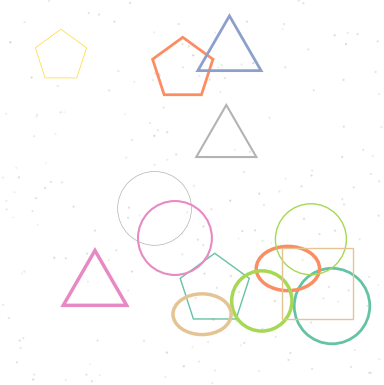[{"shape": "circle", "thickness": 2, "radius": 0.49, "center": [0.862, 0.205]}, {"shape": "pentagon", "thickness": 1, "radius": 0.47, "center": [0.558, 0.248]}, {"shape": "oval", "thickness": 2.5, "radius": 0.41, "center": [0.748, 0.303]}, {"shape": "pentagon", "thickness": 2, "radius": 0.41, "center": [0.475, 0.821]}, {"shape": "triangle", "thickness": 2, "radius": 0.47, "center": [0.596, 0.864]}, {"shape": "circle", "thickness": 1.5, "radius": 0.48, "center": [0.454, 0.382]}, {"shape": "triangle", "thickness": 2.5, "radius": 0.48, "center": [0.247, 0.254]}, {"shape": "circle", "thickness": 1, "radius": 0.46, "center": [0.808, 0.379]}, {"shape": "circle", "thickness": 2.5, "radius": 0.39, "center": [0.68, 0.218]}, {"shape": "pentagon", "thickness": 0.5, "radius": 0.35, "center": [0.158, 0.854]}, {"shape": "oval", "thickness": 2.5, "radius": 0.38, "center": [0.525, 0.184]}, {"shape": "square", "thickness": 1, "radius": 0.46, "center": [0.826, 0.264]}, {"shape": "circle", "thickness": 0.5, "radius": 0.48, "center": [0.402, 0.459]}, {"shape": "triangle", "thickness": 1.5, "radius": 0.45, "center": [0.588, 0.637]}]